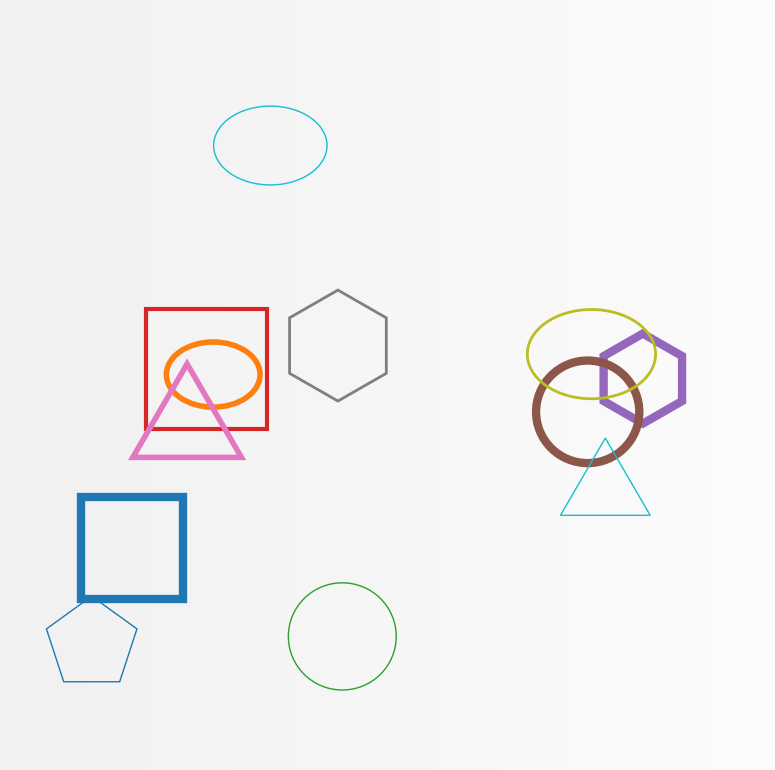[{"shape": "pentagon", "thickness": 0.5, "radius": 0.31, "center": [0.118, 0.164]}, {"shape": "square", "thickness": 3, "radius": 0.33, "center": [0.17, 0.289]}, {"shape": "oval", "thickness": 2, "radius": 0.3, "center": [0.275, 0.514]}, {"shape": "circle", "thickness": 0.5, "radius": 0.35, "center": [0.442, 0.174]}, {"shape": "square", "thickness": 1.5, "radius": 0.39, "center": [0.267, 0.521]}, {"shape": "hexagon", "thickness": 3, "radius": 0.29, "center": [0.829, 0.508]}, {"shape": "circle", "thickness": 3, "radius": 0.33, "center": [0.758, 0.465]}, {"shape": "triangle", "thickness": 2, "radius": 0.4, "center": [0.241, 0.446]}, {"shape": "hexagon", "thickness": 1, "radius": 0.36, "center": [0.436, 0.551]}, {"shape": "oval", "thickness": 1, "radius": 0.41, "center": [0.763, 0.54]}, {"shape": "triangle", "thickness": 0.5, "radius": 0.33, "center": [0.781, 0.364]}, {"shape": "oval", "thickness": 0.5, "radius": 0.37, "center": [0.349, 0.811]}]